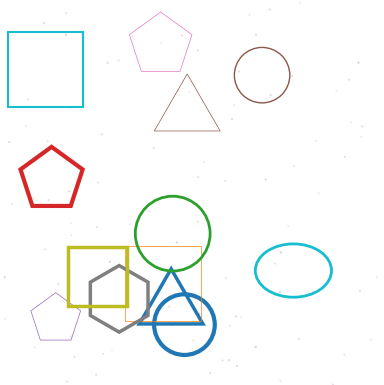[{"shape": "triangle", "thickness": 2.5, "radius": 0.48, "center": [0.444, 0.206]}, {"shape": "circle", "thickness": 3, "radius": 0.39, "center": [0.479, 0.157]}, {"shape": "square", "thickness": 0.5, "radius": 0.49, "center": [0.423, 0.264]}, {"shape": "circle", "thickness": 2, "radius": 0.49, "center": [0.449, 0.393]}, {"shape": "pentagon", "thickness": 3, "radius": 0.42, "center": [0.134, 0.534]}, {"shape": "pentagon", "thickness": 0.5, "radius": 0.34, "center": [0.145, 0.172]}, {"shape": "circle", "thickness": 1, "radius": 0.36, "center": [0.681, 0.805]}, {"shape": "triangle", "thickness": 0.5, "radius": 0.49, "center": [0.486, 0.709]}, {"shape": "pentagon", "thickness": 0.5, "radius": 0.43, "center": [0.417, 0.883]}, {"shape": "hexagon", "thickness": 2.5, "radius": 0.43, "center": [0.31, 0.224]}, {"shape": "square", "thickness": 2.5, "radius": 0.38, "center": [0.254, 0.281]}, {"shape": "square", "thickness": 1.5, "radius": 0.49, "center": [0.117, 0.82]}, {"shape": "oval", "thickness": 2, "radius": 0.49, "center": [0.762, 0.297]}]